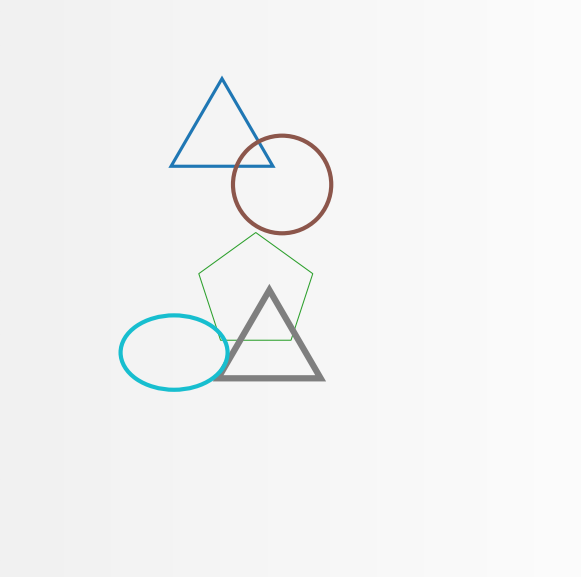[{"shape": "triangle", "thickness": 1.5, "radius": 0.51, "center": [0.382, 0.762]}, {"shape": "pentagon", "thickness": 0.5, "radius": 0.52, "center": [0.44, 0.493]}, {"shape": "circle", "thickness": 2, "radius": 0.42, "center": [0.485, 0.68]}, {"shape": "triangle", "thickness": 3, "radius": 0.51, "center": [0.463, 0.395]}, {"shape": "oval", "thickness": 2, "radius": 0.46, "center": [0.299, 0.389]}]